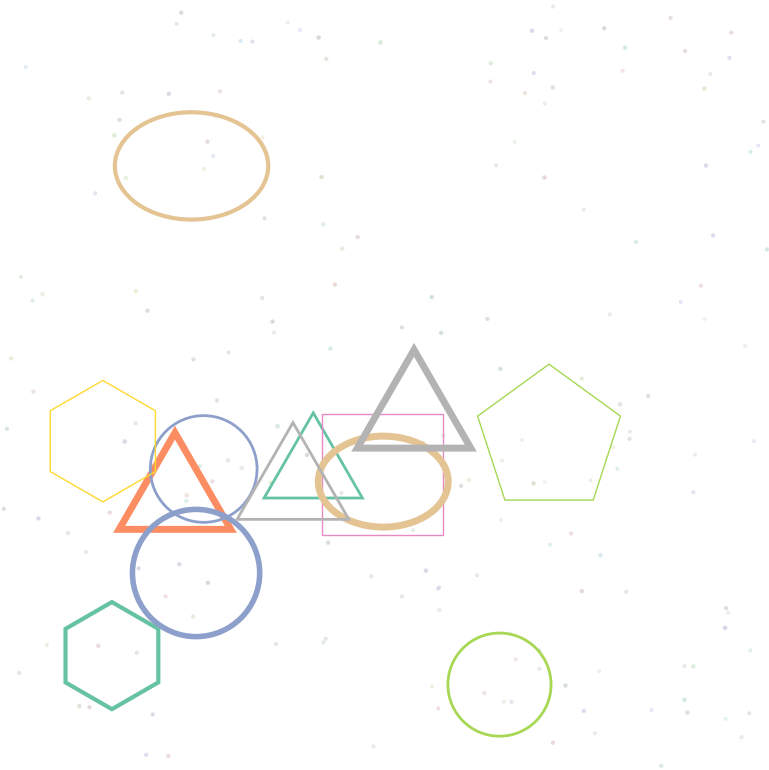[{"shape": "hexagon", "thickness": 1.5, "radius": 0.35, "center": [0.145, 0.149]}, {"shape": "triangle", "thickness": 1, "radius": 0.37, "center": [0.407, 0.39]}, {"shape": "triangle", "thickness": 2.5, "radius": 0.42, "center": [0.227, 0.354]}, {"shape": "circle", "thickness": 2, "radius": 0.41, "center": [0.255, 0.256]}, {"shape": "circle", "thickness": 1, "radius": 0.35, "center": [0.265, 0.391]}, {"shape": "square", "thickness": 0.5, "radius": 0.39, "center": [0.497, 0.384]}, {"shape": "pentagon", "thickness": 0.5, "radius": 0.49, "center": [0.713, 0.429]}, {"shape": "circle", "thickness": 1, "radius": 0.33, "center": [0.649, 0.111]}, {"shape": "hexagon", "thickness": 0.5, "radius": 0.39, "center": [0.134, 0.427]}, {"shape": "oval", "thickness": 1.5, "radius": 0.5, "center": [0.249, 0.785]}, {"shape": "oval", "thickness": 2.5, "radius": 0.42, "center": [0.498, 0.375]}, {"shape": "triangle", "thickness": 2.5, "radius": 0.43, "center": [0.538, 0.461]}, {"shape": "triangle", "thickness": 1, "radius": 0.42, "center": [0.38, 0.367]}]